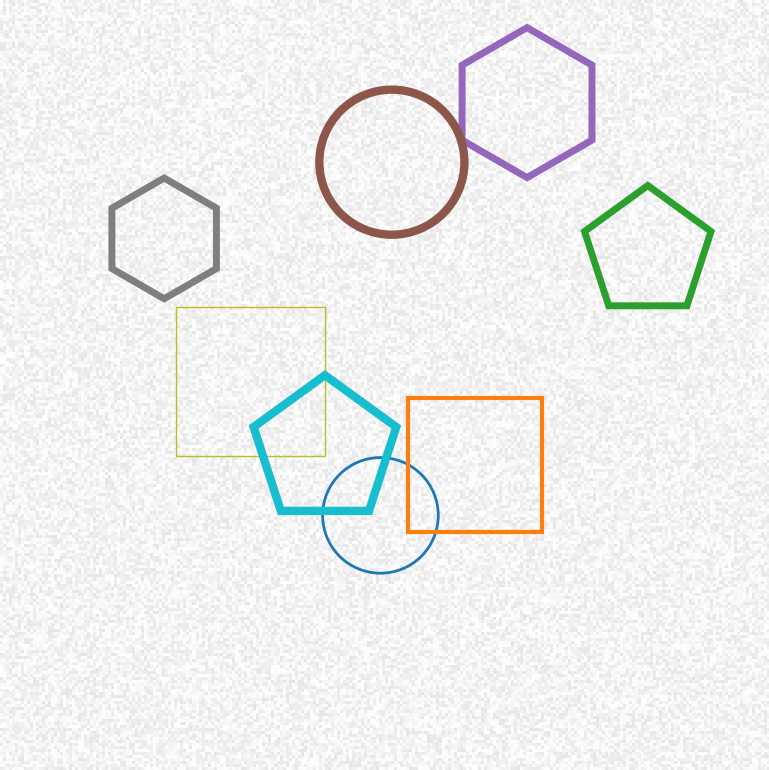[{"shape": "circle", "thickness": 1, "radius": 0.38, "center": [0.494, 0.331]}, {"shape": "square", "thickness": 1.5, "radius": 0.44, "center": [0.617, 0.396]}, {"shape": "pentagon", "thickness": 2.5, "radius": 0.43, "center": [0.841, 0.673]}, {"shape": "hexagon", "thickness": 2.5, "radius": 0.49, "center": [0.684, 0.867]}, {"shape": "circle", "thickness": 3, "radius": 0.47, "center": [0.509, 0.789]}, {"shape": "hexagon", "thickness": 2.5, "radius": 0.39, "center": [0.213, 0.69]}, {"shape": "square", "thickness": 0.5, "radius": 0.48, "center": [0.325, 0.504]}, {"shape": "pentagon", "thickness": 3, "radius": 0.49, "center": [0.422, 0.415]}]